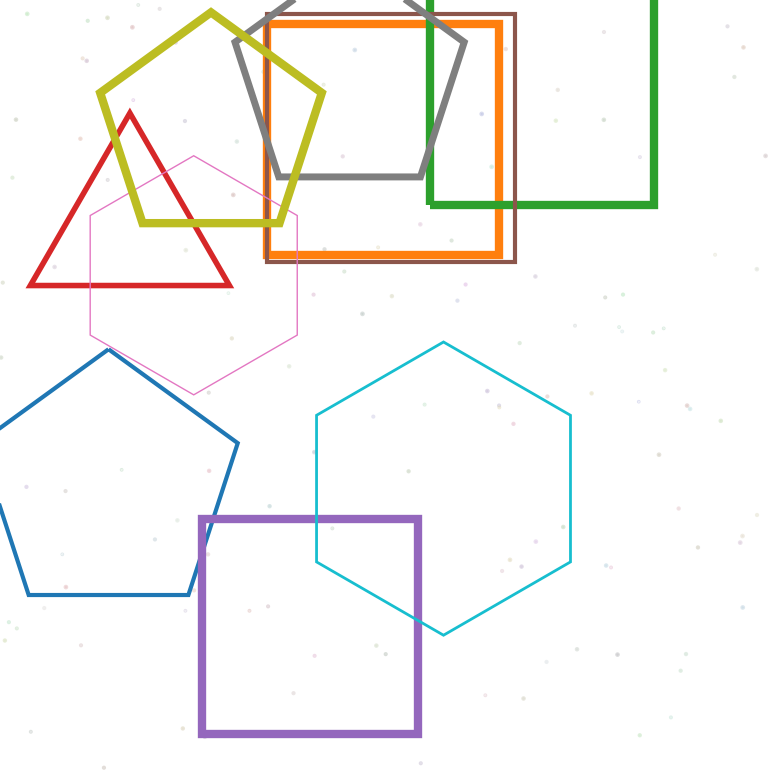[{"shape": "pentagon", "thickness": 1.5, "radius": 0.88, "center": [0.141, 0.37]}, {"shape": "square", "thickness": 3, "radius": 0.75, "center": [0.497, 0.819]}, {"shape": "square", "thickness": 3, "radius": 0.73, "center": [0.704, 0.879]}, {"shape": "triangle", "thickness": 2, "radius": 0.75, "center": [0.169, 0.704]}, {"shape": "square", "thickness": 3, "radius": 0.7, "center": [0.403, 0.186]}, {"shape": "square", "thickness": 1.5, "radius": 0.8, "center": [0.508, 0.82]}, {"shape": "hexagon", "thickness": 0.5, "radius": 0.78, "center": [0.252, 0.642]}, {"shape": "pentagon", "thickness": 2.5, "radius": 0.78, "center": [0.454, 0.897]}, {"shape": "pentagon", "thickness": 3, "radius": 0.76, "center": [0.274, 0.833]}, {"shape": "hexagon", "thickness": 1, "radius": 0.95, "center": [0.576, 0.365]}]